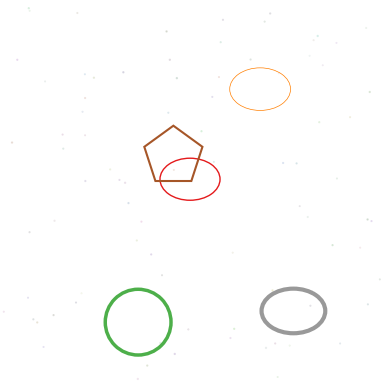[{"shape": "oval", "thickness": 1, "radius": 0.39, "center": [0.494, 0.534]}, {"shape": "circle", "thickness": 2.5, "radius": 0.43, "center": [0.359, 0.163]}, {"shape": "oval", "thickness": 0.5, "radius": 0.4, "center": [0.676, 0.768]}, {"shape": "pentagon", "thickness": 1.5, "radius": 0.4, "center": [0.45, 0.594]}, {"shape": "oval", "thickness": 3, "radius": 0.41, "center": [0.762, 0.192]}]